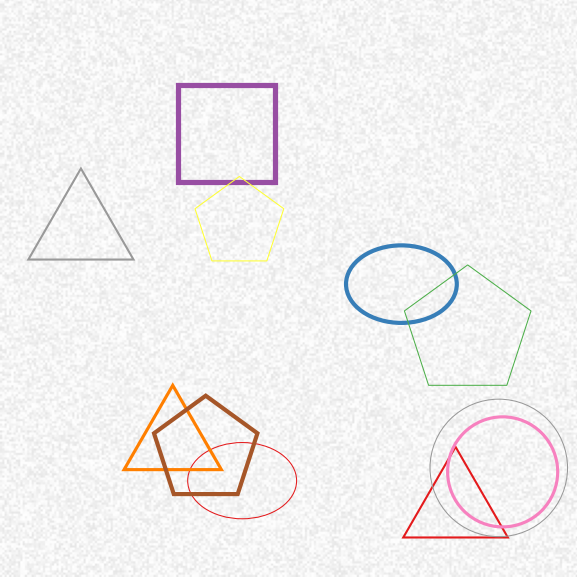[{"shape": "oval", "thickness": 0.5, "radius": 0.47, "center": [0.419, 0.167]}, {"shape": "triangle", "thickness": 1, "radius": 0.52, "center": [0.789, 0.121]}, {"shape": "oval", "thickness": 2, "radius": 0.48, "center": [0.695, 0.507]}, {"shape": "pentagon", "thickness": 0.5, "radius": 0.58, "center": [0.81, 0.425]}, {"shape": "square", "thickness": 2.5, "radius": 0.42, "center": [0.392, 0.768]}, {"shape": "triangle", "thickness": 1.5, "radius": 0.49, "center": [0.299, 0.235]}, {"shape": "pentagon", "thickness": 0.5, "radius": 0.4, "center": [0.415, 0.613]}, {"shape": "pentagon", "thickness": 2, "radius": 0.47, "center": [0.356, 0.22]}, {"shape": "circle", "thickness": 1.5, "radius": 0.48, "center": [0.87, 0.182]}, {"shape": "circle", "thickness": 0.5, "radius": 0.6, "center": [0.864, 0.189]}, {"shape": "triangle", "thickness": 1, "radius": 0.53, "center": [0.14, 0.602]}]